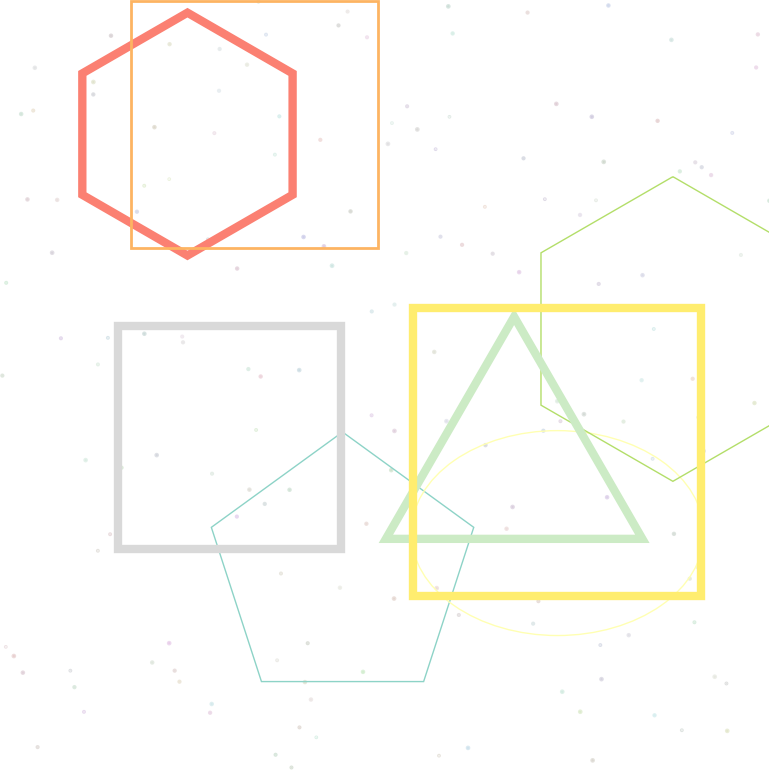[{"shape": "pentagon", "thickness": 0.5, "radius": 0.9, "center": [0.445, 0.26]}, {"shape": "oval", "thickness": 0.5, "radius": 0.95, "center": [0.724, 0.308]}, {"shape": "hexagon", "thickness": 3, "radius": 0.79, "center": [0.243, 0.826]}, {"shape": "square", "thickness": 1, "radius": 0.8, "center": [0.331, 0.838]}, {"shape": "hexagon", "thickness": 0.5, "radius": 0.99, "center": [0.874, 0.573]}, {"shape": "square", "thickness": 3, "radius": 0.73, "center": [0.298, 0.432]}, {"shape": "triangle", "thickness": 3, "radius": 0.96, "center": [0.668, 0.396]}, {"shape": "square", "thickness": 3, "radius": 0.94, "center": [0.723, 0.413]}]